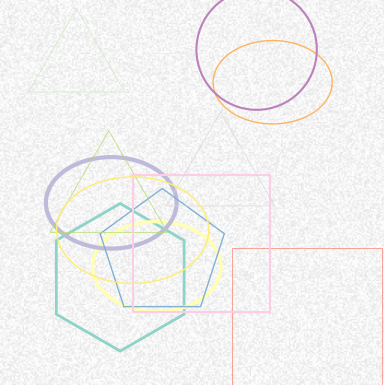[{"shape": "hexagon", "thickness": 2, "radius": 0.96, "center": [0.312, 0.28]}, {"shape": "oval", "thickness": 2.5, "radius": 0.83, "center": [0.407, 0.308]}, {"shape": "oval", "thickness": 3, "radius": 0.85, "center": [0.289, 0.473]}, {"shape": "square", "thickness": 0.5, "radius": 0.98, "center": [0.797, 0.16]}, {"shape": "pentagon", "thickness": 1, "radius": 0.85, "center": [0.421, 0.341]}, {"shape": "oval", "thickness": 1, "radius": 0.77, "center": [0.708, 0.786]}, {"shape": "triangle", "thickness": 0.5, "radius": 0.88, "center": [0.283, 0.485]}, {"shape": "square", "thickness": 1.5, "radius": 0.89, "center": [0.524, 0.368]}, {"shape": "triangle", "thickness": 0.5, "radius": 0.81, "center": [0.573, 0.547]}, {"shape": "circle", "thickness": 1.5, "radius": 0.78, "center": [0.667, 0.871]}, {"shape": "triangle", "thickness": 0.5, "radius": 0.72, "center": [0.199, 0.833]}, {"shape": "oval", "thickness": 1, "radius": 0.99, "center": [0.345, 0.402]}]